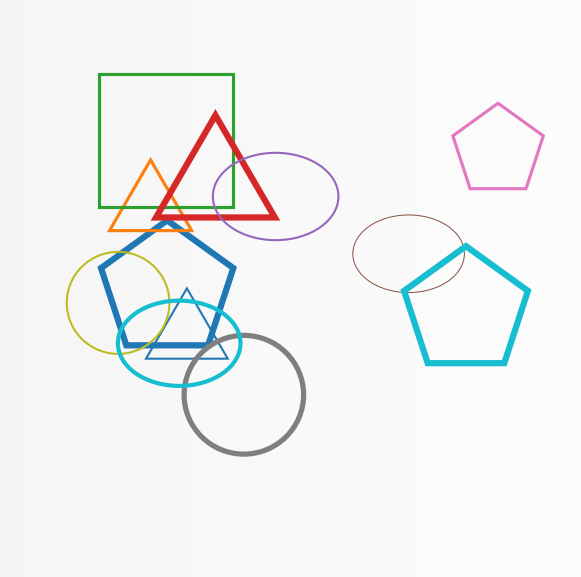[{"shape": "triangle", "thickness": 1, "radius": 0.41, "center": [0.322, 0.419]}, {"shape": "pentagon", "thickness": 3, "radius": 0.6, "center": [0.288, 0.498]}, {"shape": "triangle", "thickness": 1.5, "radius": 0.41, "center": [0.259, 0.641]}, {"shape": "square", "thickness": 1.5, "radius": 0.58, "center": [0.285, 0.756]}, {"shape": "triangle", "thickness": 3, "radius": 0.59, "center": [0.371, 0.682]}, {"shape": "oval", "thickness": 1, "radius": 0.54, "center": [0.474, 0.659]}, {"shape": "oval", "thickness": 0.5, "radius": 0.48, "center": [0.703, 0.56]}, {"shape": "pentagon", "thickness": 1.5, "radius": 0.41, "center": [0.857, 0.739]}, {"shape": "circle", "thickness": 2.5, "radius": 0.51, "center": [0.42, 0.316]}, {"shape": "circle", "thickness": 1, "radius": 0.44, "center": [0.203, 0.475]}, {"shape": "oval", "thickness": 2, "radius": 0.53, "center": [0.308, 0.405]}, {"shape": "pentagon", "thickness": 3, "radius": 0.56, "center": [0.802, 0.461]}]